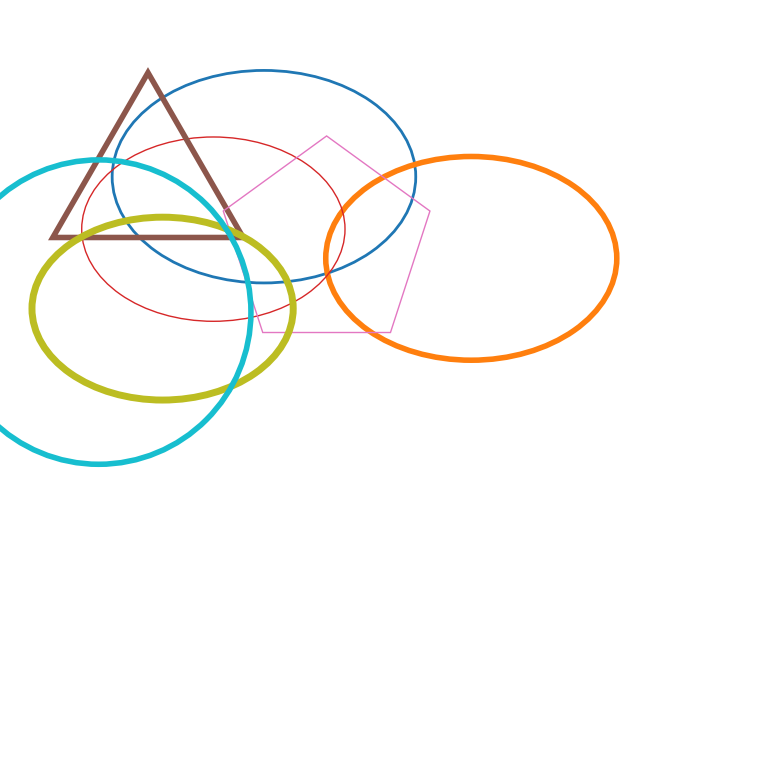[{"shape": "oval", "thickness": 1, "radius": 0.99, "center": [0.343, 0.771]}, {"shape": "oval", "thickness": 2, "radius": 0.94, "center": [0.612, 0.664]}, {"shape": "oval", "thickness": 0.5, "radius": 0.85, "center": [0.277, 0.702]}, {"shape": "triangle", "thickness": 2, "radius": 0.71, "center": [0.192, 0.763]}, {"shape": "pentagon", "thickness": 0.5, "radius": 0.71, "center": [0.424, 0.682]}, {"shape": "oval", "thickness": 2.5, "radius": 0.85, "center": [0.211, 0.599]}, {"shape": "circle", "thickness": 2, "radius": 0.99, "center": [0.128, 0.595]}]